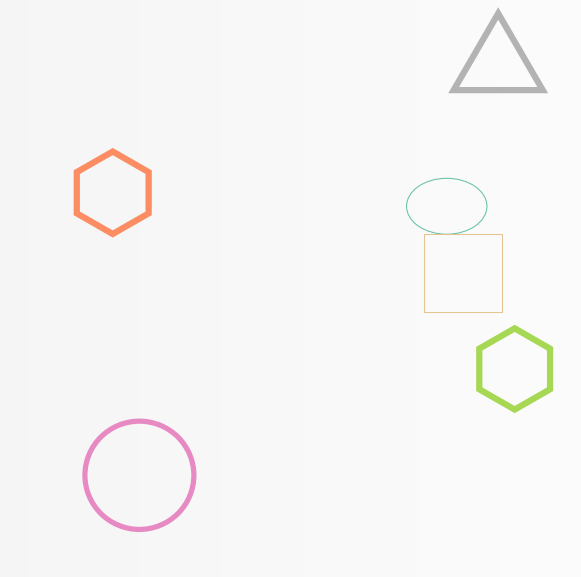[{"shape": "oval", "thickness": 0.5, "radius": 0.35, "center": [0.769, 0.642]}, {"shape": "hexagon", "thickness": 3, "radius": 0.36, "center": [0.194, 0.665]}, {"shape": "circle", "thickness": 2.5, "radius": 0.47, "center": [0.24, 0.176]}, {"shape": "hexagon", "thickness": 3, "radius": 0.35, "center": [0.885, 0.36]}, {"shape": "square", "thickness": 0.5, "radius": 0.34, "center": [0.797, 0.526]}, {"shape": "triangle", "thickness": 3, "radius": 0.44, "center": [0.857, 0.887]}]